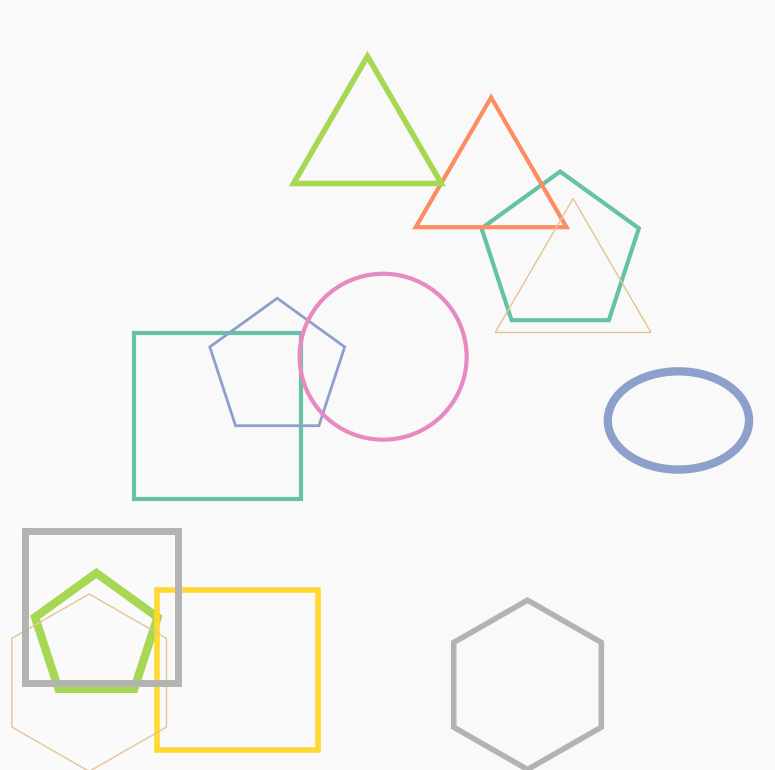[{"shape": "square", "thickness": 1.5, "radius": 0.54, "center": [0.281, 0.46]}, {"shape": "pentagon", "thickness": 1.5, "radius": 0.53, "center": [0.723, 0.671]}, {"shape": "triangle", "thickness": 1.5, "radius": 0.56, "center": [0.634, 0.761]}, {"shape": "pentagon", "thickness": 1, "radius": 0.46, "center": [0.358, 0.521]}, {"shape": "oval", "thickness": 3, "radius": 0.46, "center": [0.875, 0.454]}, {"shape": "circle", "thickness": 1.5, "radius": 0.54, "center": [0.494, 0.537]}, {"shape": "pentagon", "thickness": 3, "radius": 0.42, "center": [0.124, 0.173]}, {"shape": "triangle", "thickness": 2, "radius": 0.55, "center": [0.474, 0.817]}, {"shape": "square", "thickness": 2, "radius": 0.52, "center": [0.306, 0.13]}, {"shape": "hexagon", "thickness": 0.5, "radius": 0.58, "center": [0.115, 0.113]}, {"shape": "triangle", "thickness": 0.5, "radius": 0.58, "center": [0.739, 0.626]}, {"shape": "square", "thickness": 2.5, "radius": 0.49, "center": [0.131, 0.211]}, {"shape": "hexagon", "thickness": 2, "radius": 0.55, "center": [0.681, 0.111]}]